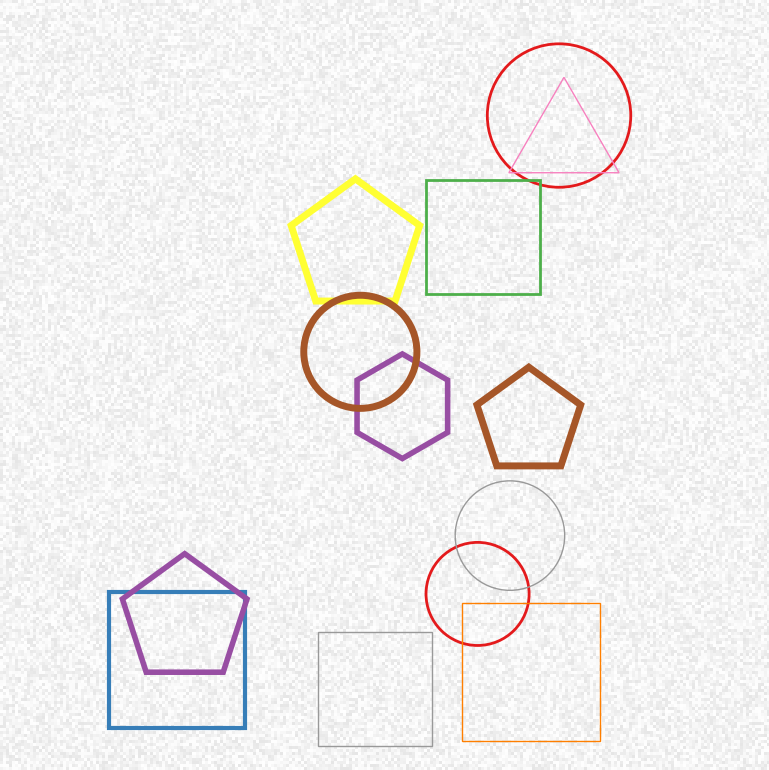[{"shape": "circle", "thickness": 1, "radius": 0.47, "center": [0.726, 0.85]}, {"shape": "circle", "thickness": 1, "radius": 0.33, "center": [0.62, 0.229]}, {"shape": "square", "thickness": 1.5, "radius": 0.44, "center": [0.23, 0.143]}, {"shape": "square", "thickness": 1, "radius": 0.37, "center": [0.628, 0.692]}, {"shape": "hexagon", "thickness": 2, "radius": 0.34, "center": [0.523, 0.472]}, {"shape": "pentagon", "thickness": 2, "radius": 0.43, "center": [0.24, 0.196]}, {"shape": "square", "thickness": 0.5, "radius": 0.45, "center": [0.69, 0.127]}, {"shape": "pentagon", "thickness": 2.5, "radius": 0.44, "center": [0.462, 0.68]}, {"shape": "pentagon", "thickness": 2.5, "radius": 0.35, "center": [0.687, 0.452]}, {"shape": "circle", "thickness": 2.5, "radius": 0.37, "center": [0.468, 0.543]}, {"shape": "triangle", "thickness": 0.5, "radius": 0.41, "center": [0.732, 0.817]}, {"shape": "circle", "thickness": 0.5, "radius": 0.36, "center": [0.662, 0.304]}, {"shape": "square", "thickness": 0.5, "radius": 0.37, "center": [0.487, 0.105]}]